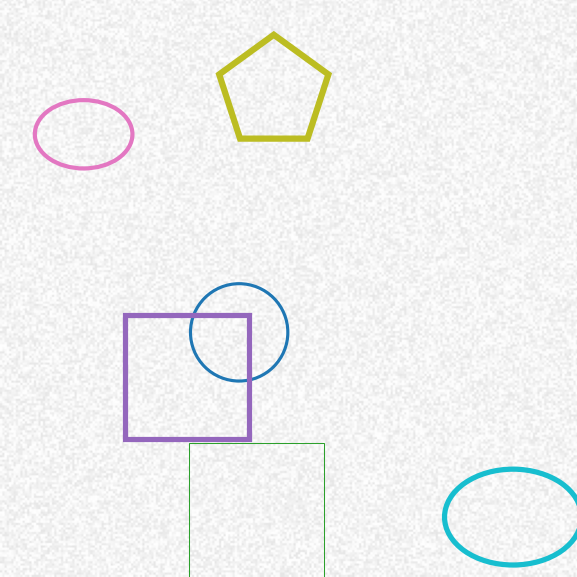[{"shape": "circle", "thickness": 1.5, "radius": 0.42, "center": [0.414, 0.424]}, {"shape": "square", "thickness": 0.5, "radius": 0.59, "center": [0.444, 0.115]}, {"shape": "square", "thickness": 2.5, "radius": 0.53, "center": [0.324, 0.346]}, {"shape": "oval", "thickness": 2, "radius": 0.42, "center": [0.145, 0.767]}, {"shape": "pentagon", "thickness": 3, "radius": 0.5, "center": [0.474, 0.84]}, {"shape": "oval", "thickness": 2.5, "radius": 0.59, "center": [0.888, 0.104]}]